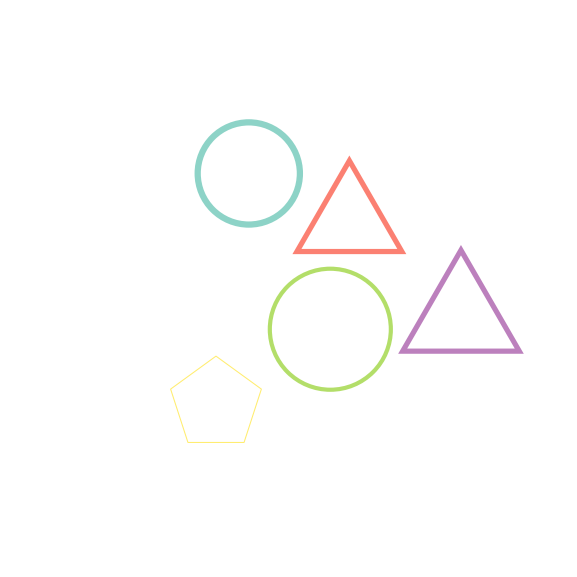[{"shape": "circle", "thickness": 3, "radius": 0.44, "center": [0.431, 0.699]}, {"shape": "triangle", "thickness": 2.5, "radius": 0.52, "center": [0.605, 0.616]}, {"shape": "circle", "thickness": 2, "radius": 0.52, "center": [0.572, 0.429]}, {"shape": "triangle", "thickness": 2.5, "radius": 0.58, "center": [0.798, 0.449]}, {"shape": "pentagon", "thickness": 0.5, "radius": 0.41, "center": [0.374, 0.3]}]